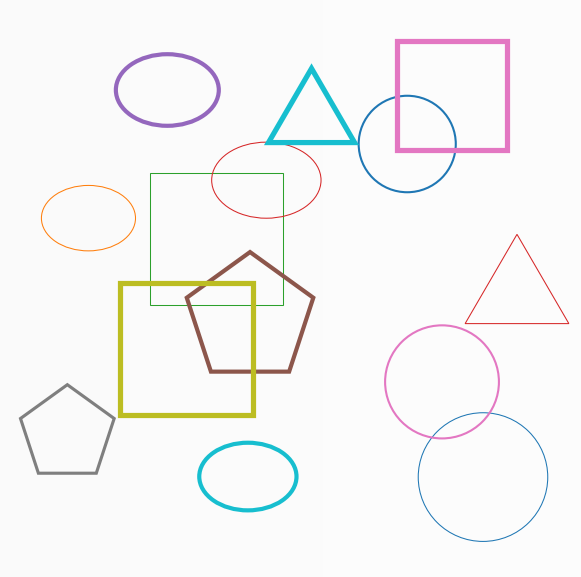[{"shape": "circle", "thickness": 1, "radius": 0.42, "center": [0.701, 0.75]}, {"shape": "circle", "thickness": 0.5, "radius": 0.56, "center": [0.831, 0.173]}, {"shape": "oval", "thickness": 0.5, "radius": 0.4, "center": [0.152, 0.621]}, {"shape": "square", "thickness": 0.5, "radius": 0.57, "center": [0.373, 0.585]}, {"shape": "triangle", "thickness": 0.5, "radius": 0.52, "center": [0.889, 0.49]}, {"shape": "oval", "thickness": 0.5, "radius": 0.47, "center": [0.458, 0.687]}, {"shape": "oval", "thickness": 2, "radius": 0.44, "center": [0.288, 0.843]}, {"shape": "pentagon", "thickness": 2, "radius": 0.57, "center": [0.43, 0.448]}, {"shape": "square", "thickness": 2.5, "radius": 0.47, "center": [0.777, 0.834]}, {"shape": "circle", "thickness": 1, "radius": 0.49, "center": [0.76, 0.338]}, {"shape": "pentagon", "thickness": 1.5, "radius": 0.42, "center": [0.116, 0.248]}, {"shape": "square", "thickness": 2.5, "radius": 0.57, "center": [0.321, 0.395]}, {"shape": "oval", "thickness": 2, "radius": 0.42, "center": [0.426, 0.174]}, {"shape": "triangle", "thickness": 2.5, "radius": 0.43, "center": [0.536, 0.795]}]